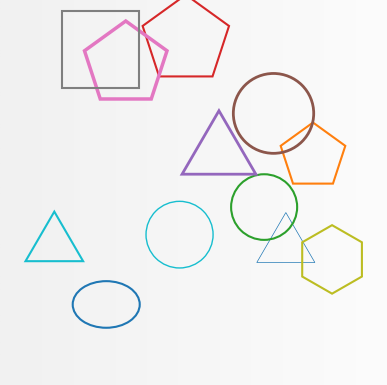[{"shape": "triangle", "thickness": 0.5, "radius": 0.43, "center": [0.738, 0.361]}, {"shape": "oval", "thickness": 1.5, "radius": 0.43, "center": [0.274, 0.209]}, {"shape": "pentagon", "thickness": 1.5, "radius": 0.44, "center": [0.808, 0.594]}, {"shape": "circle", "thickness": 1.5, "radius": 0.43, "center": [0.682, 0.462]}, {"shape": "pentagon", "thickness": 1.5, "radius": 0.59, "center": [0.48, 0.896]}, {"shape": "triangle", "thickness": 2, "radius": 0.55, "center": [0.565, 0.602]}, {"shape": "circle", "thickness": 2, "radius": 0.52, "center": [0.706, 0.705]}, {"shape": "pentagon", "thickness": 2.5, "radius": 0.56, "center": [0.325, 0.833]}, {"shape": "square", "thickness": 1.5, "radius": 0.5, "center": [0.26, 0.872]}, {"shape": "hexagon", "thickness": 1.5, "radius": 0.44, "center": [0.857, 0.326]}, {"shape": "circle", "thickness": 1, "radius": 0.43, "center": [0.463, 0.391]}, {"shape": "triangle", "thickness": 1.5, "radius": 0.43, "center": [0.14, 0.365]}]